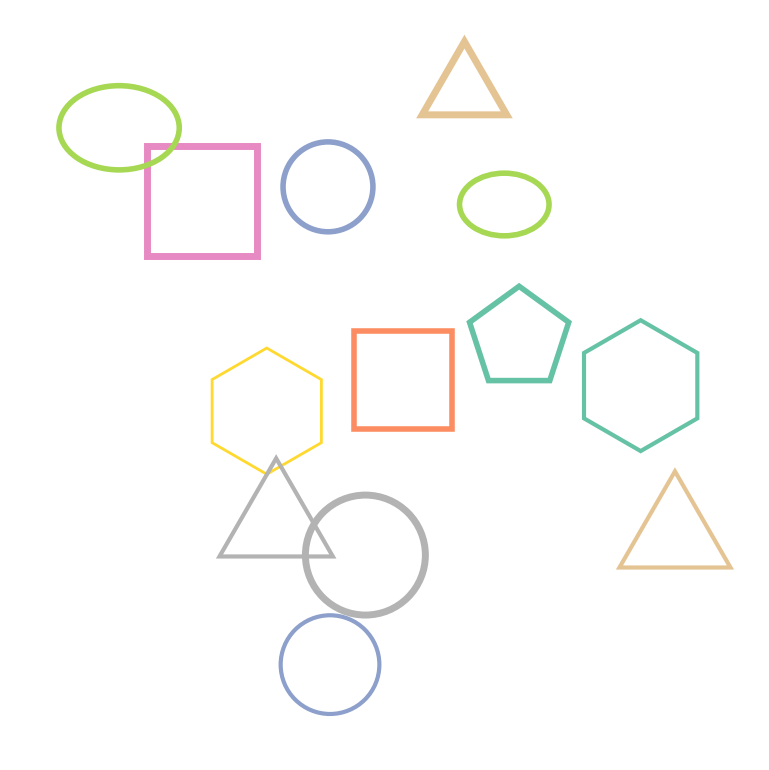[{"shape": "pentagon", "thickness": 2, "radius": 0.34, "center": [0.674, 0.561]}, {"shape": "hexagon", "thickness": 1.5, "radius": 0.42, "center": [0.832, 0.499]}, {"shape": "square", "thickness": 2, "radius": 0.32, "center": [0.524, 0.506]}, {"shape": "circle", "thickness": 2, "radius": 0.29, "center": [0.426, 0.757]}, {"shape": "circle", "thickness": 1.5, "radius": 0.32, "center": [0.429, 0.137]}, {"shape": "square", "thickness": 2.5, "radius": 0.36, "center": [0.263, 0.739]}, {"shape": "oval", "thickness": 2, "radius": 0.29, "center": [0.655, 0.734]}, {"shape": "oval", "thickness": 2, "radius": 0.39, "center": [0.155, 0.834]}, {"shape": "hexagon", "thickness": 1, "radius": 0.41, "center": [0.346, 0.466]}, {"shape": "triangle", "thickness": 1.5, "radius": 0.42, "center": [0.877, 0.305]}, {"shape": "triangle", "thickness": 2.5, "radius": 0.32, "center": [0.603, 0.883]}, {"shape": "circle", "thickness": 2.5, "radius": 0.39, "center": [0.475, 0.279]}, {"shape": "triangle", "thickness": 1.5, "radius": 0.42, "center": [0.359, 0.32]}]